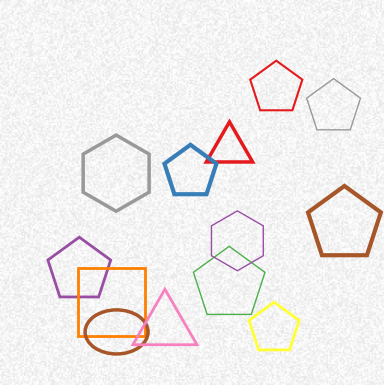[{"shape": "pentagon", "thickness": 1.5, "radius": 0.36, "center": [0.718, 0.771]}, {"shape": "triangle", "thickness": 2.5, "radius": 0.35, "center": [0.596, 0.614]}, {"shape": "pentagon", "thickness": 3, "radius": 0.35, "center": [0.495, 0.553]}, {"shape": "pentagon", "thickness": 1, "radius": 0.49, "center": [0.595, 0.262]}, {"shape": "hexagon", "thickness": 1, "radius": 0.39, "center": [0.617, 0.375]}, {"shape": "pentagon", "thickness": 2, "radius": 0.43, "center": [0.206, 0.298]}, {"shape": "square", "thickness": 2, "radius": 0.44, "center": [0.289, 0.215]}, {"shape": "pentagon", "thickness": 2, "radius": 0.34, "center": [0.712, 0.147]}, {"shape": "oval", "thickness": 2.5, "radius": 0.41, "center": [0.303, 0.138]}, {"shape": "pentagon", "thickness": 3, "radius": 0.5, "center": [0.895, 0.418]}, {"shape": "triangle", "thickness": 2, "radius": 0.48, "center": [0.428, 0.153]}, {"shape": "pentagon", "thickness": 1, "radius": 0.37, "center": [0.866, 0.722]}, {"shape": "hexagon", "thickness": 2.5, "radius": 0.49, "center": [0.302, 0.55]}]